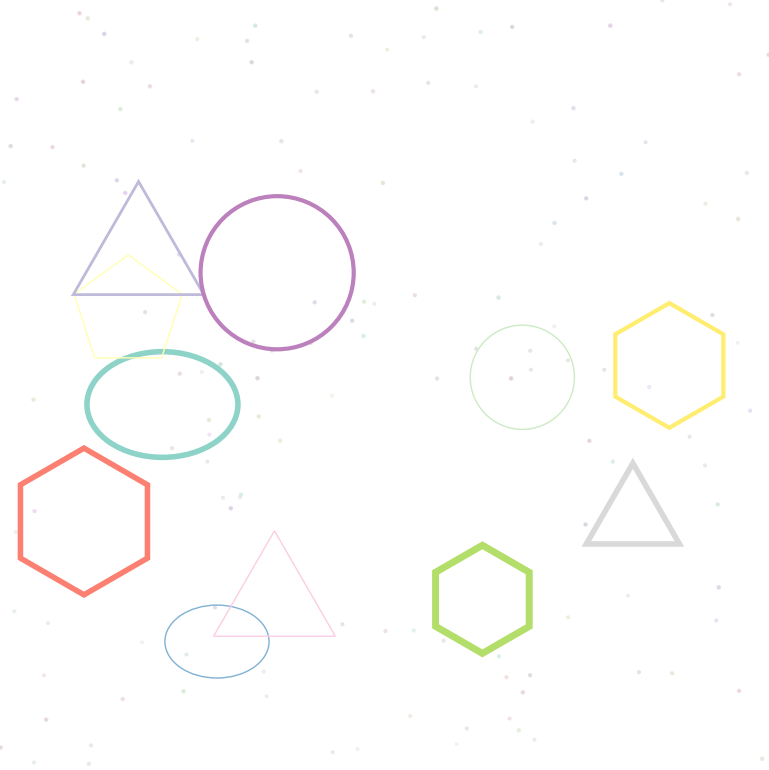[{"shape": "oval", "thickness": 2, "radius": 0.49, "center": [0.211, 0.475]}, {"shape": "pentagon", "thickness": 0.5, "radius": 0.37, "center": [0.166, 0.595]}, {"shape": "triangle", "thickness": 1, "radius": 0.49, "center": [0.18, 0.666]}, {"shape": "hexagon", "thickness": 2, "radius": 0.48, "center": [0.109, 0.323]}, {"shape": "oval", "thickness": 0.5, "radius": 0.34, "center": [0.282, 0.167]}, {"shape": "hexagon", "thickness": 2.5, "radius": 0.35, "center": [0.626, 0.222]}, {"shape": "triangle", "thickness": 0.5, "radius": 0.46, "center": [0.356, 0.219]}, {"shape": "triangle", "thickness": 2, "radius": 0.35, "center": [0.822, 0.328]}, {"shape": "circle", "thickness": 1.5, "radius": 0.5, "center": [0.36, 0.646]}, {"shape": "circle", "thickness": 0.5, "radius": 0.34, "center": [0.678, 0.51]}, {"shape": "hexagon", "thickness": 1.5, "radius": 0.4, "center": [0.869, 0.525]}]